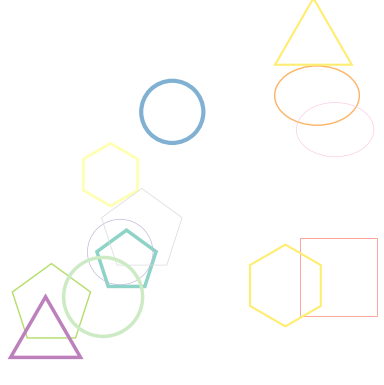[{"shape": "pentagon", "thickness": 2.5, "radius": 0.4, "center": [0.329, 0.321]}, {"shape": "hexagon", "thickness": 2, "radius": 0.41, "center": [0.287, 0.546]}, {"shape": "circle", "thickness": 0.5, "radius": 0.43, "center": [0.312, 0.345]}, {"shape": "square", "thickness": 0.5, "radius": 0.5, "center": [0.88, 0.281]}, {"shape": "circle", "thickness": 3, "radius": 0.4, "center": [0.448, 0.709]}, {"shape": "oval", "thickness": 1, "radius": 0.55, "center": [0.823, 0.752]}, {"shape": "pentagon", "thickness": 1, "radius": 0.53, "center": [0.134, 0.209]}, {"shape": "oval", "thickness": 0.5, "radius": 0.5, "center": [0.87, 0.663]}, {"shape": "pentagon", "thickness": 0.5, "radius": 0.55, "center": [0.368, 0.4]}, {"shape": "triangle", "thickness": 2.5, "radius": 0.52, "center": [0.118, 0.124]}, {"shape": "circle", "thickness": 2.5, "radius": 0.51, "center": [0.268, 0.229]}, {"shape": "triangle", "thickness": 1.5, "radius": 0.58, "center": [0.814, 0.889]}, {"shape": "hexagon", "thickness": 1.5, "radius": 0.53, "center": [0.741, 0.258]}]